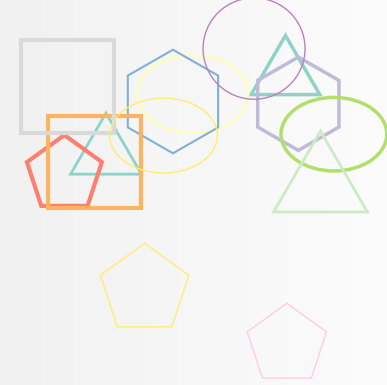[{"shape": "triangle", "thickness": 2, "radius": 0.53, "center": [0.274, 0.6]}, {"shape": "triangle", "thickness": 2.5, "radius": 0.51, "center": [0.737, 0.805]}, {"shape": "oval", "thickness": 1.5, "radius": 0.72, "center": [0.497, 0.756]}, {"shape": "hexagon", "thickness": 2.5, "radius": 0.61, "center": [0.77, 0.731]}, {"shape": "pentagon", "thickness": 3, "radius": 0.51, "center": [0.166, 0.548]}, {"shape": "hexagon", "thickness": 1.5, "radius": 0.67, "center": [0.446, 0.736]}, {"shape": "square", "thickness": 3, "radius": 0.6, "center": [0.245, 0.579]}, {"shape": "oval", "thickness": 2.5, "radius": 0.68, "center": [0.862, 0.651]}, {"shape": "pentagon", "thickness": 1, "radius": 0.54, "center": [0.74, 0.105]}, {"shape": "square", "thickness": 3, "radius": 0.6, "center": [0.174, 0.776]}, {"shape": "circle", "thickness": 1, "radius": 0.66, "center": [0.656, 0.874]}, {"shape": "triangle", "thickness": 2, "radius": 0.7, "center": [0.827, 0.519]}, {"shape": "pentagon", "thickness": 1, "radius": 0.6, "center": [0.373, 0.248]}, {"shape": "oval", "thickness": 1, "radius": 0.69, "center": [0.422, 0.648]}]